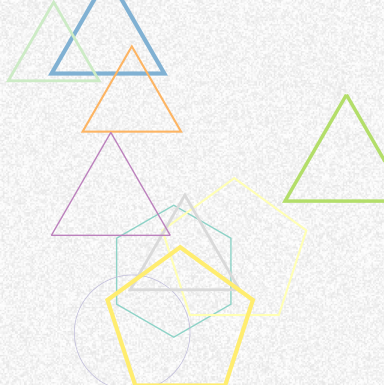[{"shape": "hexagon", "thickness": 1, "radius": 0.86, "center": [0.451, 0.296]}, {"shape": "pentagon", "thickness": 1.5, "radius": 0.98, "center": [0.609, 0.341]}, {"shape": "circle", "thickness": 0.5, "radius": 0.75, "center": [0.343, 0.136]}, {"shape": "triangle", "thickness": 3, "radius": 0.85, "center": [0.28, 0.894]}, {"shape": "triangle", "thickness": 1.5, "radius": 0.74, "center": [0.342, 0.732]}, {"shape": "triangle", "thickness": 2.5, "radius": 0.92, "center": [0.9, 0.57]}, {"shape": "triangle", "thickness": 2, "radius": 0.82, "center": [0.48, 0.329]}, {"shape": "triangle", "thickness": 1, "radius": 0.89, "center": [0.288, 0.478]}, {"shape": "triangle", "thickness": 2, "radius": 0.68, "center": [0.139, 0.858]}, {"shape": "pentagon", "thickness": 3, "radius": 0.99, "center": [0.468, 0.159]}]